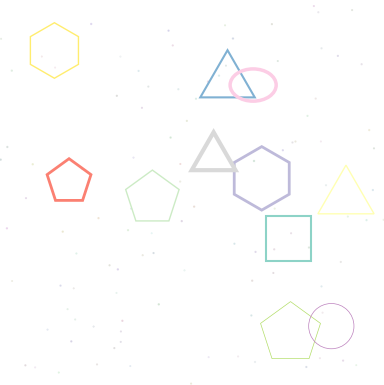[{"shape": "square", "thickness": 1.5, "radius": 0.29, "center": [0.748, 0.381]}, {"shape": "triangle", "thickness": 1, "radius": 0.42, "center": [0.899, 0.487]}, {"shape": "hexagon", "thickness": 2, "radius": 0.41, "center": [0.68, 0.537]}, {"shape": "pentagon", "thickness": 2, "radius": 0.3, "center": [0.179, 0.528]}, {"shape": "triangle", "thickness": 1.5, "radius": 0.41, "center": [0.591, 0.788]}, {"shape": "pentagon", "thickness": 0.5, "radius": 0.41, "center": [0.755, 0.135]}, {"shape": "oval", "thickness": 2.5, "radius": 0.3, "center": [0.658, 0.779]}, {"shape": "triangle", "thickness": 3, "radius": 0.33, "center": [0.555, 0.591]}, {"shape": "circle", "thickness": 0.5, "radius": 0.29, "center": [0.861, 0.153]}, {"shape": "pentagon", "thickness": 1, "radius": 0.36, "center": [0.396, 0.485]}, {"shape": "hexagon", "thickness": 1, "radius": 0.36, "center": [0.141, 0.869]}]